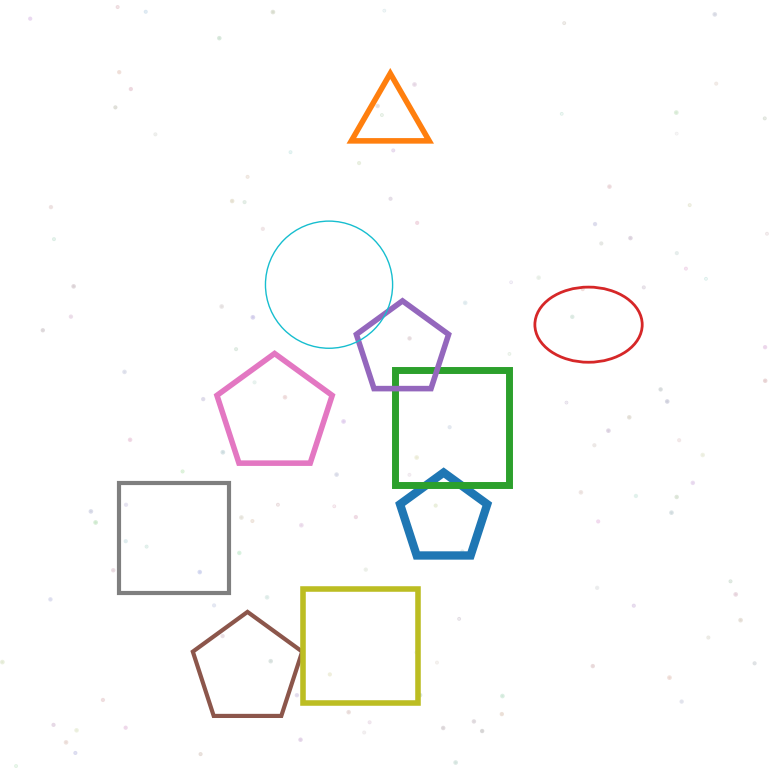[{"shape": "pentagon", "thickness": 3, "radius": 0.3, "center": [0.576, 0.327]}, {"shape": "triangle", "thickness": 2, "radius": 0.29, "center": [0.507, 0.846]}, {"shape": "square", "thickness": 2.5, "radius": 0.37, "center": [0.587, 0.444]}, {"shape": "oval", "thickness": 1, "radius": 0.35, "center": [0.764, 0.578]}, {"shape": "pentagon", "thickness": 2, "radius": 0.31, "center": [0.523, 0.546]}, {"shape": "pentagon", "thickness": 1.5, "radius": 0.37, "center": [0.321, 0.131]}, {"shape": "pentagon", "thickness": 2, "radius": 0.39, "center": [0.357, 0.462]}, {"shape": "square", "thickness": 1.5, "radius": 0.36, "center": [0.226, 0.301]}, {"shape": "square", "thickness": 2, "radius": 0.37, "center": [0.468, 0.161]}, {"shape": "circle", "thickness": 0.5, "radius": 0.41, "center": [0.427, 0.63]}]